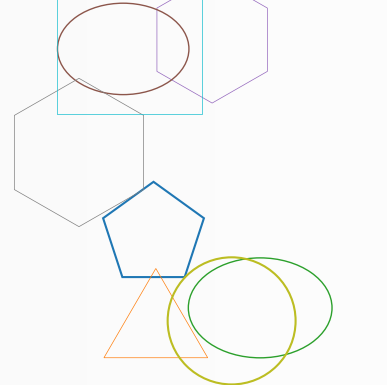[{"shape": "pentagon", "thickness": 1.5, "radius": 0.68, "center": [0.396, 0.391]}, {"shape": "triangle", "thickness": 0.5, "radius": 0.77, "center": [0.402, 0.148]}, {"shape": "oval", "thickness": 1, "radius": 0.93, "center": [0.671, 0.2]}, {"shape": "hexagon", "thickness": 0.5, "radius": 0.82, "center": [0.547, 0.897]}, {"shape": "oval", "thickness": 1, "radius": 0.85, "center": [0.318, 0.873]}, {"shape": "hexagon", "thickness": 0.5, "radius": 0.96, "center": [0.204, 0.604]}, {"shape": "circle", "thickness": 1.5, "radius": 0.83, "center": [0.598, 0.167]}, {"shape": "square", "thickness": 0.5, "radius": 0.94, "center": [0.334, 0.892]}]